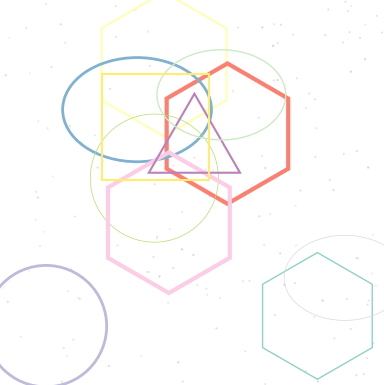[{"shape": "hexagon", "thickness": 1, "radius": 0.82, "center": [0.824, 0.179]}, {"shape": "hexagon", "thickness": 1.5, "radius": 0.94, "center": [0.426, 0.833]}, {"shape": "circle", "thickness": 2, "radius": 0.79, "center": [0.119, 0.153]}, {"shape": "hexagon", "thickness": 3, "radius": 0.91, "center": [0.591, 0.653]}, {"shape": "oval", "thickness": 2, "radius": 0.97, "center": [0.356, 0.715]}, {"shape": "circle", "thickness": 0.5, "radius": 0.83, "center": [0.401, 0.537]}, {"shape": "hexagon", "thickness": 3, "radius": 0.91, "center": [0.439, 0.422]}, {"shape": "oval", "thickness": 0.5, "radius": 0.79, "center": [0.896, 0.278]}, {"shape": "triangle", "thickness": 1.5, "radius": 0.68, "center": [0.505, 0.62]}, {"shape": "oval", "thickness": 1, "radius": 0.84, "center": [0.575, 0.754]}, {"shape": "square", "thickness": 1.5, "radius": 0.69, "center": [0.404, 0.669]}]